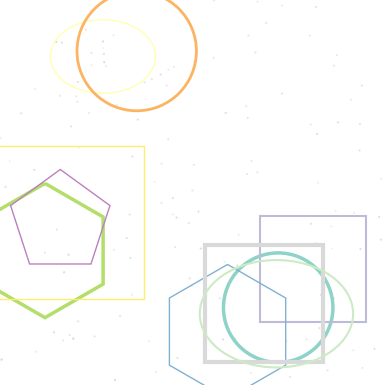[{"shape": "circle", "thickness": 2.5, "radius": 0.71, "center": [0.723, 0.201]}, {"shape": "oval", "thickness": 1, "radius": 0.68, "center": [0.267, 0.853]}, {"shape": "square", "thickness": 1.5, "radius": 0.69, "center": [0.813, 0.301]}, {"shape": "hexagon", "thickness": 1, "radius": 0.87, "center": [0.591, 0.139]}, {"shape": "circle", "thickness": 2, "radius": 0.78, "center": [0.355, 0.867]}, {"shape": "hexagon", "thickness": 2.5, "radius": 0.87, "center": [0.117, 0.349]}, {"shape": "square", "thickness": 3, "radius": 0.76, "center": [0.686, 0.212]}, {"shape": "pentagon", "thickness": 1, "radius": 0.68, "center": [0.157, 0.424]}, {"shape": "oval", "thickness": 1.5, "radius": 1.0, "center": [0.718, 0.185]}, {"shape": "square", "thickness": 1, "radius": 0.99, "center": [0.175, 0.423]}]